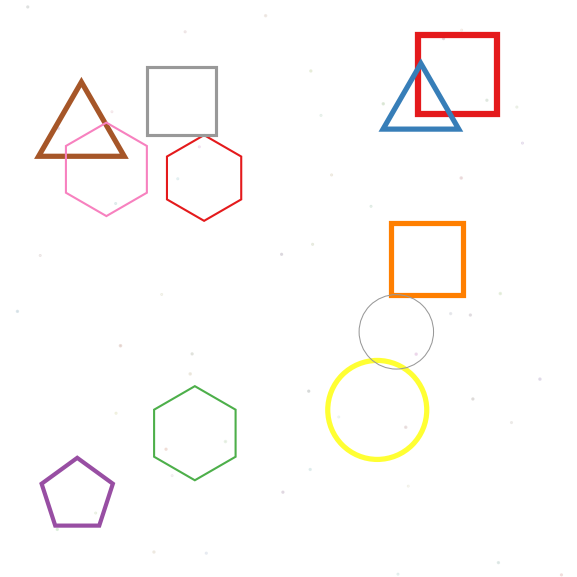[{"shape": "square", "thickness": 3, "radius": 0.34, "center": [0.792, 0.87]}, {"shape": "hexagon", "thickness": 1, "radius": 0.37, "center": [0.353, 0.691]}, {"shape": "triangle", "thickness": 2.5, "radius": 0.38, "center": [0.729, 0.813]}, {"shape": "hexagon", "thickness": 1, "radius": 0.41, "center": [0.337, 0.249]}, {"shape": "pentagon", "thickness": 2, "radius": 0.32, "center": [0.134, 0.141]}, {"shape": "square", "thickness": 2.5, "radius": 0.31, "center": [0.739, 0.551]}, {"shape": "circle", "thickness": 2.5, "radius": 0.43, "center": [0.653, 0.289]}, {"shape": "triangle", "thickness": 2.5, "radius": 0.43, "center": [0.141, 0.771]}, {"shape": "hexagon", "thickness": 1, "radius": 0.4, "center": [0.184, 0.706]}, {"shape": "square", "thickness": 1.5, "radius": 0.3, "center": [0.314, 0.824]}, {"shape": "circle", "thickness": 0.5, "radius": 0.32, "center": [0.686, 0.425]}]